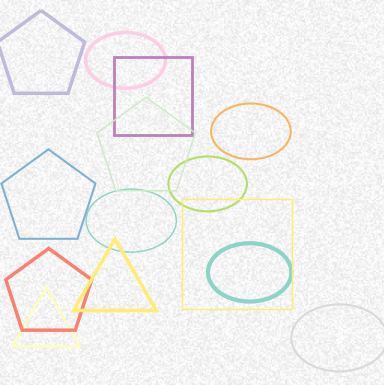[{"shape": "oval", "thickness": 1, "radius": 0.59, "center": [0.341, 0.427]}, {"shape": "oval", "thickness": 3, "radius": 0.54, "center": [0.649, 0.293]}, {"shape": "triangle", "thickness": 1.5, "radius": 0.51, "center": [0.12, 0.151]}, {"shape": "pentagon", "thickness": 2.5, "radius": 0.59, "center": [0.107, 0.854]}, {"shape": "pentagon", "thickness": 2.5, "radius": 0.59, "center": [0.127, 0.237]}, {"shape": "pentagon", "thickness": 1.5, "radius": 0.64, "center": [0.126, 0.484]}, {"shape": "oval", "thickness": 1.5, "radius": 0.52, "center": [0.652, 0.659]}, {"shape": "oval", "thickness": 1.5, "radius": 0.51, "center": [0.539, 0.522]}, {"shape": "oval", "thickness": 2.5, "radius": 0.52, "center": [0.326, 0.843]}, {"shape": "oval", "thickness": 1.5, "radius": 0.62, "center": [0.881, 0.122]}, {"shape": "square", "thickness": 2, "radius": 0.51, "center": [0.398, 0.752]}, {"shape": "pentagon", "thickness": 1, "radius": 0.67, "center": [0.38, 0.613]}, {"shape": "square", "thickness": 1, "radius": 0.71, "center": [0.615, 0.34]}, {"shape": "triangle", "thickness": 2.5, "radius": 0.62, "center": [0.299, 0.255]}]